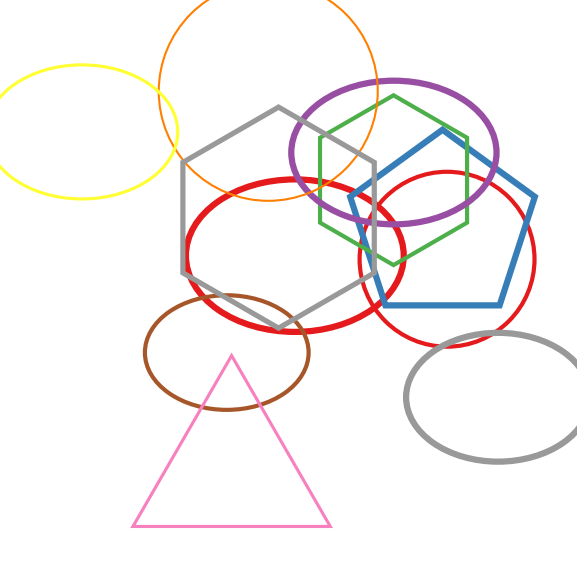[{"shape": "circle", "thickness": 2, "radius": 0.76, "center": [0.774, 0.55]}, {"shape": "oval", "thickness": 3, "radius": 0.94, "center": [0.511, 0.556]}, {"shape": "pentagon", "thickness": 3, "radius": 0.84, "center": [0.766, 0.606]}, {"shape": "hexagon", "thickness": 2, "radius": 0.74, "center": [0.681, 0.687]}, {"shape": "oval", "thickness": 3, "radius": 0.89, "center": [0.682, 0.735]}, {"shape": "circle", "thickness": 1, "radius": 0.95, "center": [0.465, 0.841]}, {"shape": "oval", "thickness": 1.5, "radius": 0.83, "center": [0.142, 0.771]}, {"shape": "oval", "thickness": 2, "radius": 0.71, "center": [0.393, 0.389]}, {"shape": "triangle", "thickness": 1.5, "radius": 0.99, "center": [0.401, 0.186]}, {"shape": "hexagon", "thickness": 2.5, "radius": 0.96, "center": [0.482, 0.622]}, {"shape": "oval", "thickness": 3, "radius": 0.8, "center": [0.863, 0.311]}]